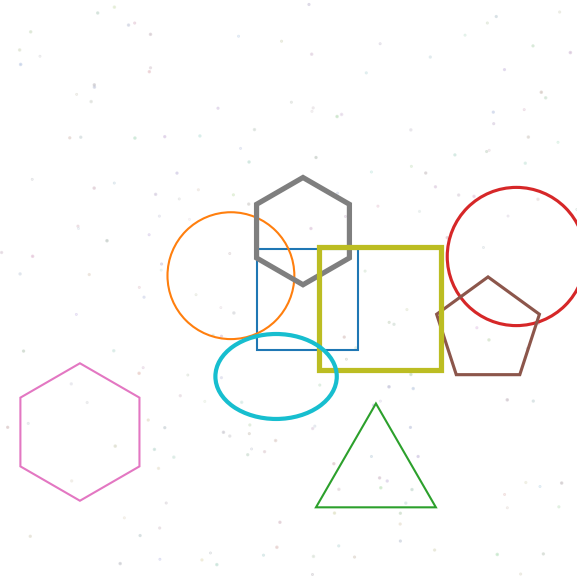[{"shape": "square", "thickness": 1, "radius": 0.44, "center": [0.533, 0.48]}, {"shape": "circle", "thickness": 1, "radius": 0.55, "center": [0.4, 0.522]}, {"shape": "triangle", "thickness": 1, "radius": 0.6, "center": [0.651, 0.181]}, {"shape": "circle", "thickness": 1.5, "radius": 0.6, "center": [0.894, 0.555]}, {"shape": "pentagon", "thickness": 1.5, "radius": 0.47, "center": [0.845, 0.426]}, {"shape": "hexagon", "thickness": 1, "radius": 0.6, "center": [0.138, 0.251]}, {"shape": "hexagon", "thickness": 2.5, "radius": 0.46, "center": [0.525, 0.599]}, {"shape": "square", "thickness": 2.5, "radius": 0.53, "center": [0.658, 0.465]}, {"shape": "oval", "thickness": 2, "radius": 0.53, "center": [0.478, 0.347]}]